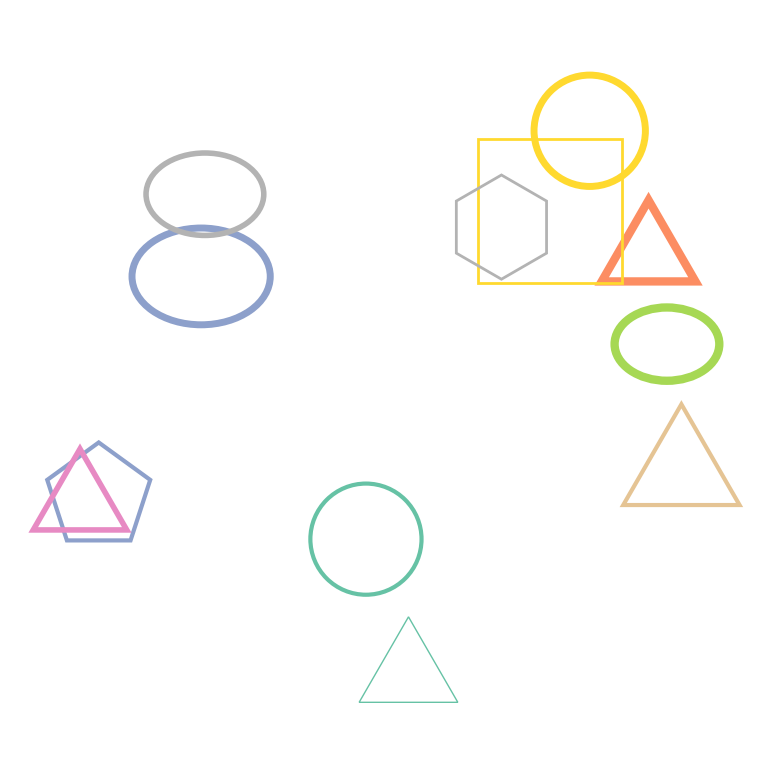[{"shape": "triangle", "thickness": 0.5, "radius": 0.37, "center": [0.531, 0.125]}, {"shape": "circle", "thickness": 1.5, "radius": 0.36, "center": [0.475, 0.3]}, {"shape": "triangle", "thickness": 3, "radius": 0.35, "center": [0.842, 0.67]}, {"shape": "oval", "thickness": 2.5, "radius": 0.45, "center": [0.261, 0.641]}, {"shape": "pentagon", "thickness": 1.5, "radius": 0.35, "center": [0.128, 0.355]}, {"shape": "triangle", "thickness": 2, "radius": 0.35, "center": [0.104, 0.347]}, {"shape": "oval", "thickness": 3, "radius": 0.34, "center": [0.866, 0.553]}, {"shape": "circle", "thickness": 2.5, "radius": 0.36, "center": [0.766, 0.83]}, {"shape": "square", "thickness": 1, "radius": 0.47, "center": [0.715, 0.726]}, {"shape": "triangle", "thickness": 1.5, "radius": 0.44, "center": [0.885, 0.388]}, {"shape": "oval", "thickness": 2, "radius": 0.38, "center": [0.266, 0.748]}, {"shape": "hexagon", "thickness": 1, "radius": 0.34, "center": [0.651, 0.705]}]